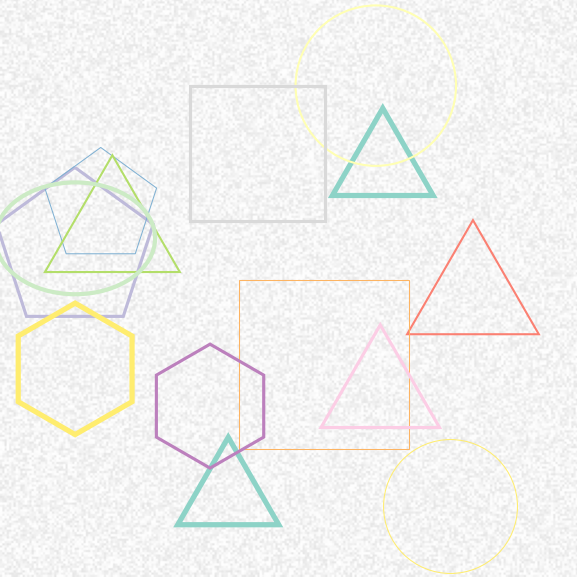[{"shape": "triangle", "thickness": 2.5, "radius": 0.5, "center": [0.663, 0.711]}, {"shape": "triangle", "thickness": 2.5, "radius": 0.5, "center": [0.395, 0.141]}, {"shape": "circle", "thickness": 1, "radius": 0.69, "center": [0.651, 0.851]}, {"shape": "pentagon", "thickness": 1.5, "radius": 0.71, "center": [0.13, 0.567]}, {"shape": "triangle", "thickness": 1, "radius": 0.66, "center": [0.819, 0.486]}, {"shape": "pentagon", "thickness": 0.5, "radius": 0.51, "center": [0.174, 0.642]}, {"shape": "square", "thickness": 0.5, "radius": 0.73, "center": [0.561, 0.369]}, {"shape": "triangle", "thickness": 1, "radius": 0.67, "center": [0.195, 0.596]}, {"shape": "triangle", "thickness": 1.5, "radius": 0.59, "center": [0.658, 0.318]}, {"shape": "square", "thickness": 1.5, "radius": 0.58, "center": [0.446, 0.733]}, {"shape": "hexagon", "thickness": 1.5, "radius": 0.54, "center": [0.364, 0.296]}, {"shape": "oval", "thickness": 2, "radius": 0.69, "center": [0.13, 0.586]}, {"shape": "hexagon", "thickness": 2.5, "radius": 0.57, "center": [0.13, 0.36]}, {"shape": "circle", "thickness": 0.5, "radius": 0.58, "center": [0.78, 0.122]}]